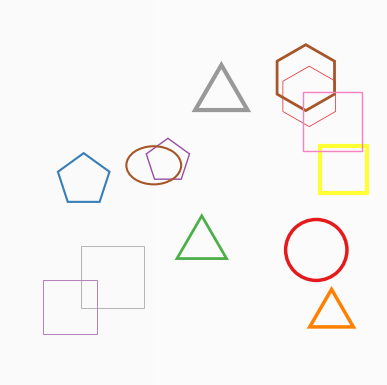[{"shape": "hexagon", "thickness": 0.5, "radius": 0.39, "center": [0.798, 0.75]}, {"shape": "circle", "thickness": 2.5, "radius": 0.4, "center": [0.816, 0.351]}, {"shape": "pentagon", "thickness": 1.5, "radius": 0.35, "center": [0.216, 0.532]}, {"shape": "triangle", "thickness": 2, "radius": 0.37, "center": [0.521, 0.365]}, {"shape": "square", "thickness": 0.5, "radius": 0.35, "center": [0.181, 0.202]}, {"shape": "pentagon", "thickness": 1, "radius": 0.29, "center": [0.433, 0.582]}, {"shape": "triangle", "thickness": 2.5, "radius": 0.33, "center": [0.856, 0.183]}, {"shape": "square", "thickness": 3, "radius": 0.3, "center": [0.886, 0.559]}, {"shape": "hexagon", "thickness": 2, "radius": 0.43, "center": [0.789, 0.798]}, {"shape": "oval", "thickness": 1.5, "radius": 0.35, "center": [0.397, 0.571]}, {"shape": "square", "thickness": 1, "radius": 0.38, "center": [0.857, 0.684]}, {"shape": "triangle", "thickness": 3, "radius": 0.39, "center": [0.571, 0.753]}, {"shape": "square", "thickness": 0.5, "radius": 0.4, "center": [0.291, 0.281]}]